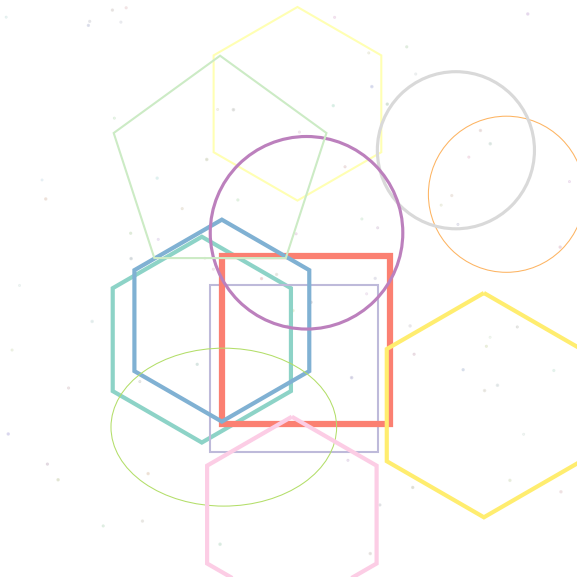[{"shape": "hexagon", "thickness": 2, "radius": 0.89, "center": [0.349, 0.411]}, {"shape": "hexagon", "thickness": 1, "radius": 0.84, "center": [0.515, 0.819]}, {"shape": "square", "thickness": 1, "radius": 0.73, "center": [0.509, 0.361]}, {"shape": "square", "thickness": 3, "radius": 0.73, "center": [0.53, 0.41]}, {"shape": "hexagon", "thickness": 2, "radius": 0.87, "center": [0.384, 0.444]}, {"shape": "circle", "thickness": 0.5, "radius": 0.68, "center": [0.877, 0.663]}, {"shape": "oval", "thickness": 0.5, "radius": 0.98, "center": [0.388, 0.26]}, {"shape": "hexagon", "thickness": 2, "radius": 0.85, "center": [0.505, 0.108]}, {"shape": "circle", "thickness": 1.5, "radius": 0.68, "center": [0.789, 0.739]}, {"shape": "circle", "thickness": 1.5, "radius": 0.83, "center": [0.531, 0.596]}, {"shape": "pentagon", "thickness": 1, "radius": 0.97, "center": [0.381, 0.709]}, {"shape": "hexagon", "thickness": 2, "radius": 0.97, "center": [0.838, 0.298]}]